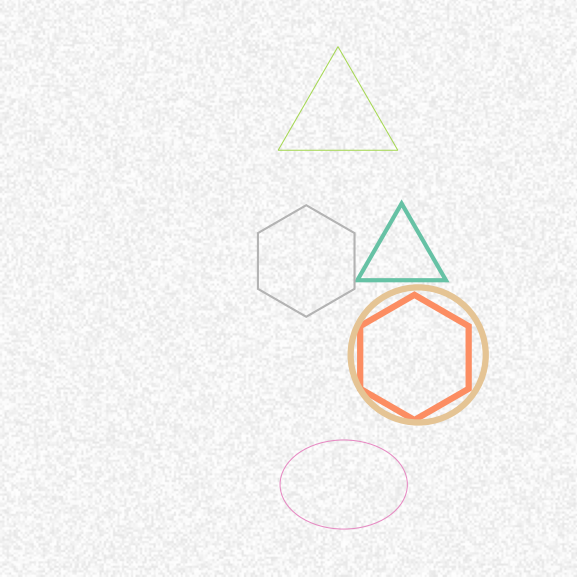[{"shape": "triangle", "thickness": 2, "radius": 0.44, "center": [0.695, 0.558]}, {"shape": "hexagon", "thickness": 3, "radius": 0.54, "center": [0.718, 0.38]}, {"shape": "oval", "thickness": 0.5, "radius": 0.55, "center": [0.595, 0.16]}, {"shape": "triangle", "thickness": 0.5, "radius": 0.6, "center": [0.585, 0.799]}, {"shape": "circle", "thickness": 3, "radius": 0.58, "center": [0.724, 0.385]}, {"shape": "hexagon", "thickness": 1, "radius": 0.48, "center": [0.53, 0.547]}]